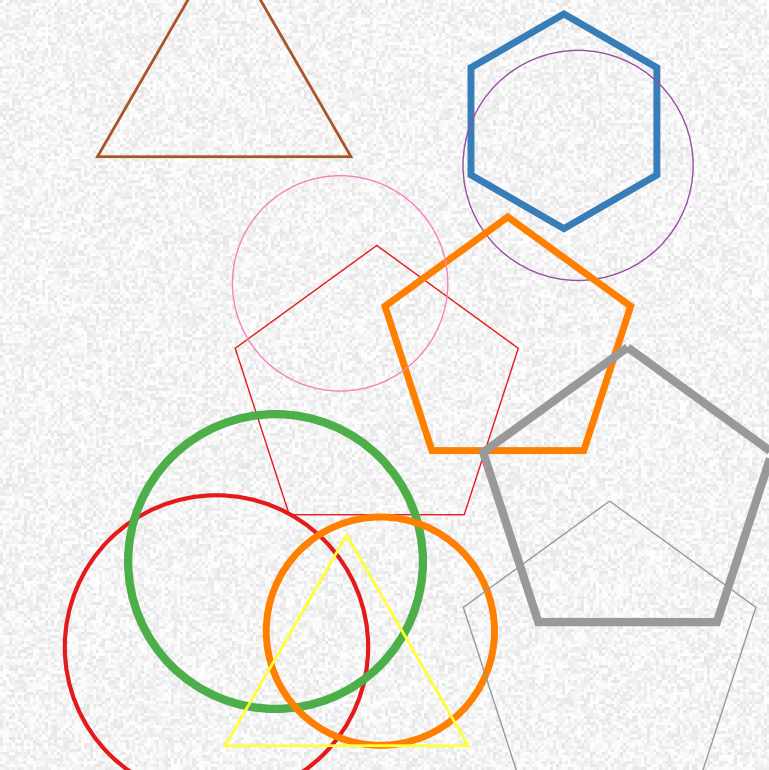[{"shape": "pentagon", "thickness": 0.5, "radius": 0.97, "center": [0.489, 0.488]}, {"shape": "circle", "thickness": 1.5, "radius": 0.98, "center": [0.281, 0.16]}, {"shape": "hexagon", "thickness": 2.5, "radius": 0.7, "center": [0.732, 0.842]}, {"shape": "circle", "thickness": 3, "radius": 0.96, "center": [0.358, 0.271]}, {"shape": "circle", "thickness": 0.5, "radius": 0.75, "center": [0.751, 0.785]}, {"shape": "pentagon", "thickness": 2.5, "radius": 0.84, "center": [0.66, 0.55]}, {"shape": "circle", "thickness": 2.5, "radius": 0.74, "center": [0.494, 0.18]}, {"shape": "triangle", "thickness": 1, "radius": 0.91, "center": [0.45, 0.123]}, {"shape": "triangle", "thickness": 1, "radius": 0.95, "center": [0.291, 0.892]}, {"shape": "circle", "thickness": 0.5, "radius": 0.7, "center": [0.442, 0.632]}, {"shape": "pentagon", "thickness": 3, "radius": 0.99, "center": [0.815, 0.352]}, {"shape": "pentagon", "thickness": 0.5, "radius": 1.0, "center": [0.792, 0.15]}]